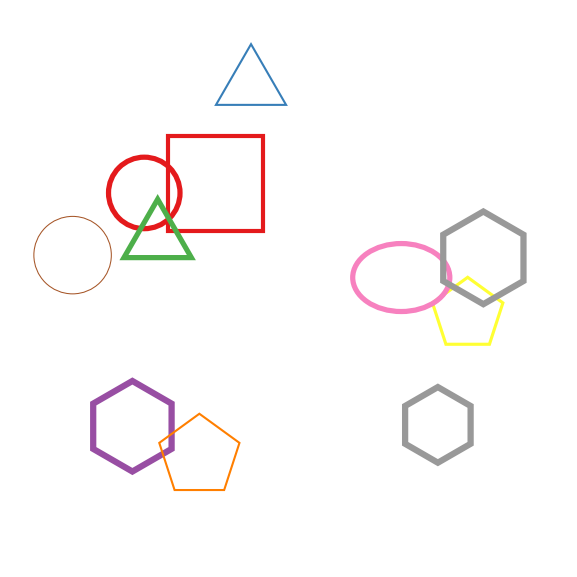[{"shape": "circle", "thickness": 2.5, "radius": 0.31, "center": [0.25, 0.665]}, {"shape": "square", "thickness": 2, "radius": 0.41, "center": [0.373, 0.681]}, {"shape": "triangle", "thickness": 1, "radius": 0.35, "center": [0.435, 0.853]}, {"shape": "triangle", "thickness": 2.5, "radius": 0.34, "center": [0.273, 0.587]}, {"shape": "hexagon", "thickness": 3, "radius": 0.39, "center": [0.229, 0.261]}, {"shape": "pentagon", "thickness": 1, "radius": 0.37, "center": [0.345, 0.21]}, {"shape": "pentagon", "thickness": 1.5, "radius": 0.32, "center": [0.81, 0.455]}, {"shape": "circle", "thickness": 0.5, "radius": 0.34, "center": [0.126, 0.557]}, {"shape": "oval", "thickness": 2.5, "radius": 0.42, "center": [0.695, 0.519]}, {"shape": "hexagon", "thickness": 3, "radius": 0.33, "center": [0.758, 0.263]}, {"shape": "hexagon", "thickness": 3, "radius": 0.4, "center": [0.837, 0.553]}]